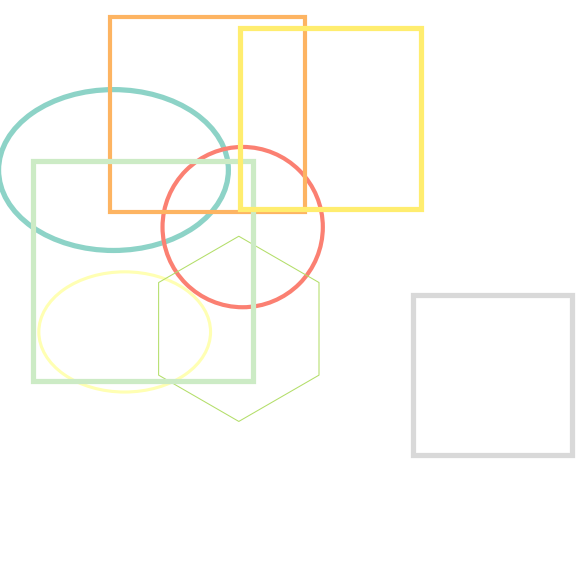[{"shape": "oval", "thickness": 2.5, "radius": 0.99, "center": [0.197, 0.705]}, {"shape": "oval", "thickness": 1.5, "radius": 0.74, "center": [0.216, 0.424]}, {"shape": "circle", "thickness": 2, "radius": 0.69, "center": [0.42, 0.606]}, {"shape": "square", "thickness": 2, "radius": 0.84, "center": [0.359, 0.801]}, {"shape": "hexagon", "thickness": 0.5, "radius": 0.8, "center": [0.414, 0.43]}, {"shape": "square", "thickness": 2.5, "radius": 0.69, "center": [0.854, 0.35]}, {"shape": "square", "thickness": 2.5, "radius": 0.95, "center": [0.247, 0.53]}, {"shape": "square", "thickness": 2.5, "radius": 0.78, "center": [0.572, 0.793]}]